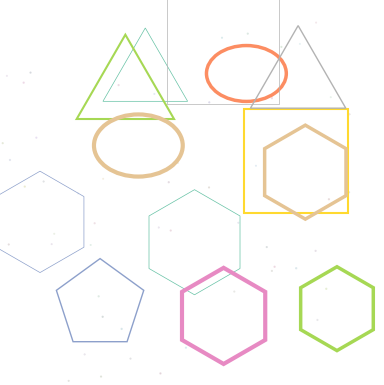[{"shape": "triangle", "thickness": 0.5, "radius": 0.64, "center": [0.377, 0.8]}, {"shape": "hexagon", "thickness": 0.5, "radius": 0.68, "center": [0.505, 0.371]}, {"shape": "oval", "thickness": 2.5, "radius": 0.52, "center": [0.64, 0.809]}, {"shape": "pentagon", "thickness": 1, "radius": 0.6, "center": [0.26, 0.209]}, {"shape": "hexagon", "thickness": 0.5, "radius": 0.66, "center": [0.104, 0.424]}, {"shape": "hexagon", "thickness": 3, "radius": 0.62, "center": [0.581, 0.179]}, {"shape": "triangle", "thickness": 1.5, "radius": 0.73, "center": [0.326, 0.764]}, {"shape": "hexagon", "thickness": 2.5, "radius": 0.54, "center": [0.875, 0.198]}, {"shape": "square", "thickness": 1.5, "radius": 0.68, "center": [0.768, 0.581]}, {"shape": "hexagon", "thickness": 2.5, "radius": 0.61, "center": [0.793, 0.553]}, {"shape": "oval", "thickness": 3, "radius": 0.58, "center": [0.359, 0.622]}, {"shape": "square", "thickness": 0.5, "radius": 0.72, "center": [0.58, 0.875]}, {"shape": "triangle", "thickness": 1, "radius": 0.71, "center": [0.774, 0.79]}]